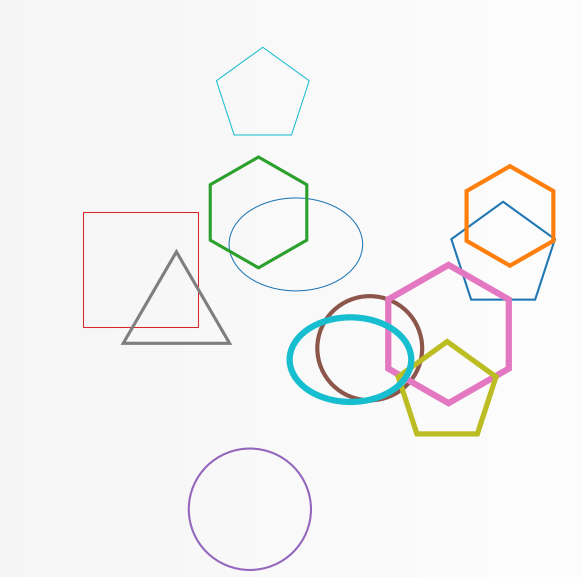[{"shape": "oval", "thickness": 0.5, "radius": 0.57, "center": [0.509, 0.576]}, {"shape": "pentagon", "thickness": 1, "radius": 0.47, "center": [0.866, 0.556]}, {"shape": "hexagon", "thickness": 2, "radius": 0.43, "center": [0.877, 0.625]}, {"shape": "hexagon", "thickness": 1.5, "radius": 0.48, "center": [0.445, 0.631]}, {"shape": "square", "thickness": 0.5, "radius": 0.5, "center": [0.241, 0.533]}, {"shape": "circle", "thickness": 1, "radius": 0.53, "center": [0.43, 0.117]}, {"shape": "circle", "thickness": 2, "radius": 0.45, "center": [0.636, 0.396]}, {"shape": "hexagon", "thickness": 3, "radius": 0.6, "center": [0.772, 0.421]}, {"shape": "triangle", "thickness": 1.5, "radius": 0.53, "center": [0.303, 0.457]}, {"shape": "pentagon", "thickness": 2.5, "radius": 0.44, "center": [0.769, 0.319]}, {"shape": "oval", "thickness": 3, "radius": 0.52, "center": [0.603, 0.376]}, {"shape": "pentagon", "thickness": 0.5, "radius": 0.42, "center": [0.452, 0.833]}]